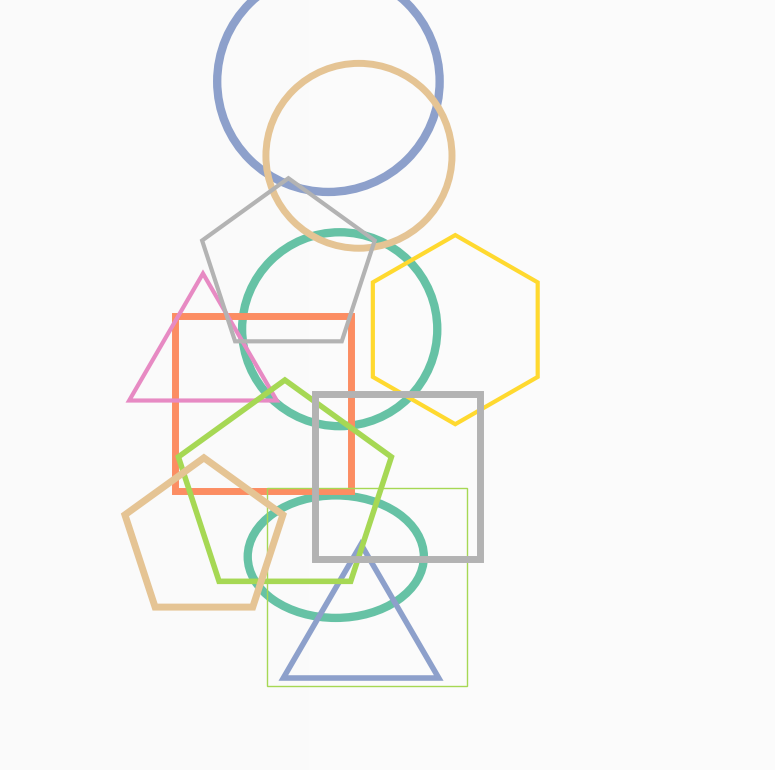[{"shape": "oval", "thickness": 3, "radius": 0.57, "center": [0.433, 0.277]}, {"shape": "circle", "thickness": 3, "radius": 0.63, "center": [0.438, 0.572]}, {"shape": "square", "thickness": 2.5, "radius": 0.57, "center": [0.339, 0.476]}, {"shape": "circle", "thickness": 3, "radius": 0.72, "center": [0.424, 0.894]}, {"shape": "triangle", "thickness": 2, "radius": 0.58, "center": [0.466, 0.177]}, {"shape": "triangle", "thickness": 1.5, "radius": 0.55, "center": [0.262, 0.535]}, {"shape": "square", "thickness": 0.5, "radius": 0.64, "center": [0.473, 0.238]}, {"shape": "pentagon", "thickness": 2, "radius": 0.72, "center": [0.368, 0.362]}, {"shape": "hexagon", "thickness": 1.5, "radius": 0.61, "center": [0.587, 0.572]}, {"shape": "pentagon", "thickness": 2.5, "radius": 0.54, "center": [0.263, 0.298]}, {"shape": "circle", "thickness": 2.5, "radius": 0.6, "center": [0.463, 0.798]}, {"shape": "square", "thickness": 2.5, "radius": 0.53, "center": [0.513, 0.381]}, {"shape": "pentagon", "thickness": 1.5, "radius": 0.59, "center": [0.372, 0.651]}]